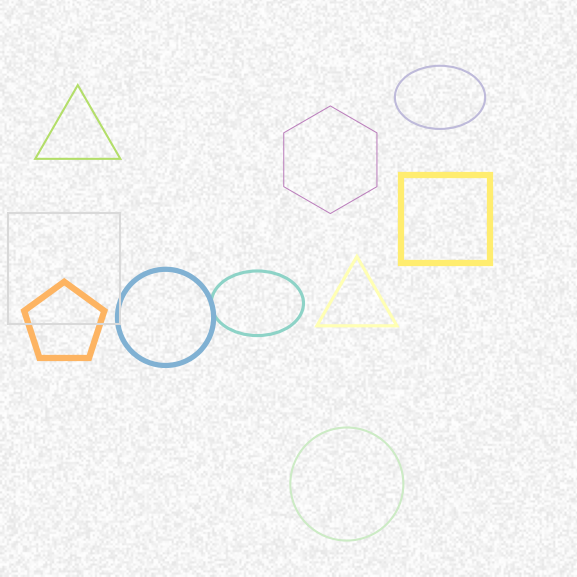[{"shape": "oval", "thickness": 1.5, "radius": 0.4, "center": [0.446, 0.474]}, {"shape": "triangle", "thickness": 1.5, "radius": 0.4, "center": [0.618, 0.475]}, {"shape": "oval", "thickness": 1, "radius": 0.39, "center": [0.762, 0.831]}, {"shape": "circle", "thickness": 2.5, "radius": 0.42, "center": [0.287, 0.45]}, {"shape": "pentagon", "thickness": 3, "radius": 0.36, "center": [0.111, 0.438]}, {"shape": "triangle", "thickness": 1, "radius": 0.43, "center": [0.135, 0.767]}, {"shape": "square", "thickness": 1, "radius": 0.48, "center": [0.11, 0.534]}, {"shape": "hexagon", "thickness": 0.5, "radius": 0.47, "center": [0.572, 0.723]}, {"shape": "circle", "thickness": 1, "radius": 0.49, "center": [0.601, 0.161]}, {"shape": "square", "thickness": 3, "radius": 0.38, "center": [0.771, 0.62]}]